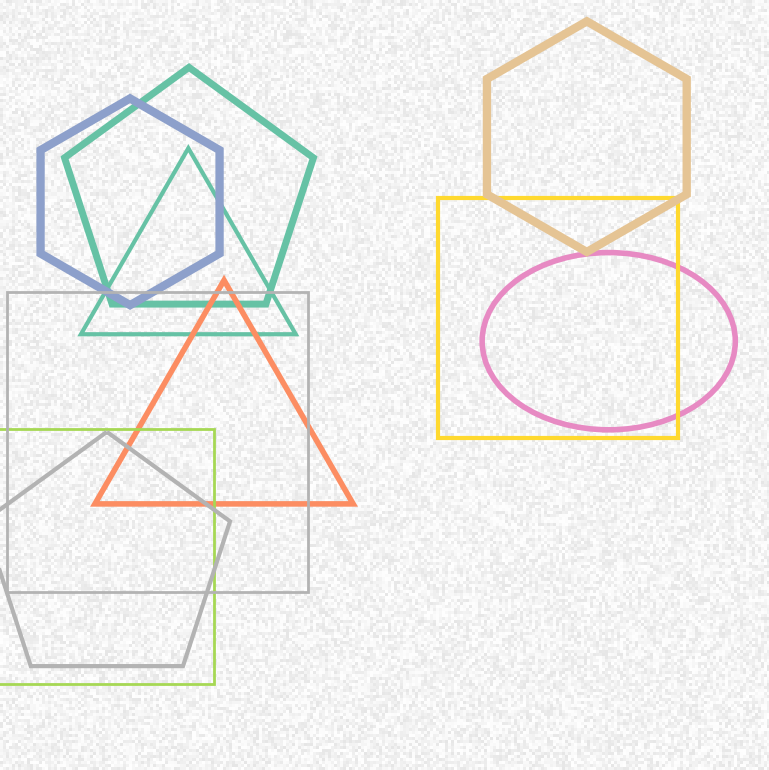[{"shape": "triangle", "thickness": 1.5, "radius": 0.81, "center": [0.245, 0.646]}, {"shape": "pentagon", "thickness": 2.5, "radius": 0.85, "center": [0.245, 0.743]}, {"shape": "triangle", "thickness": 2, "radius": 0.97, "center": [0.291, 0.442]}, {"shape": "hexagon", "thickness": 3, "radius": 0.67, "center": [0.169, 0.738]}, {"shape": "oval", "thickness": 2, "radius": 0.82, "center": [0.791, 0.557]}, {"shape": "square", "thickness": 1, "radius": 0.83, "center": [0.113, 0.277]}, {"shape": "square", "thickness": 1.5, "radius": 0.78, "center": [0.725, 0.587]}, {"shape": "hexagon", "thickness": 3, "radius": 0.75, "center": [0.762, 0.823]}, {"shape": "square", "thickness": 1, "radius": 0.98, "center": [0.204, 0.426]}, {"shape": "pentagon", "thickness": 1.5, "radius": 0.84, "center": [0.139, 0.271]}]